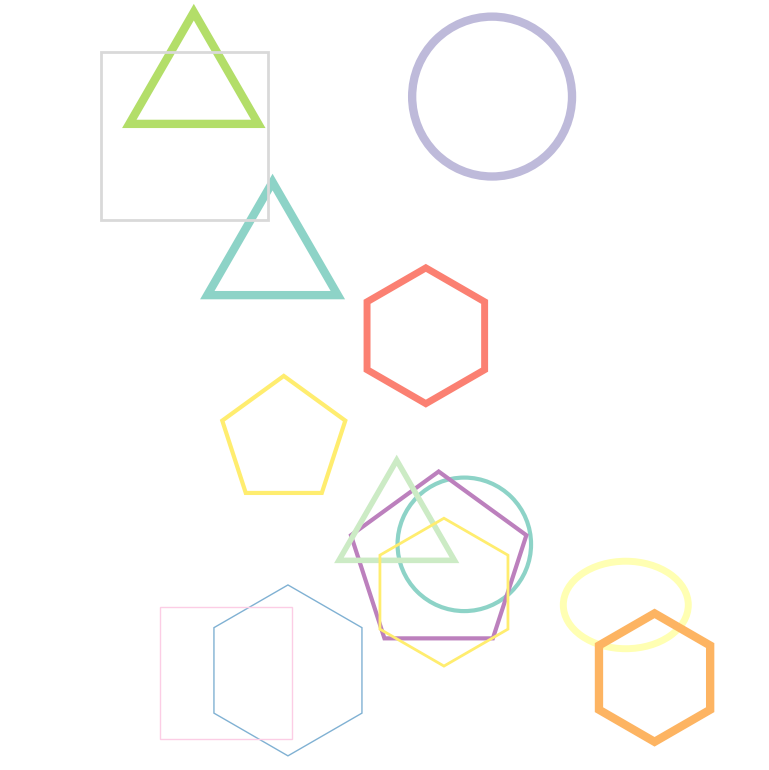[{"shape": "circle", "thickness": 1.5, "radius": 0.43, "center": [0.603, 0.293]}, {"shape": "triangle", "thickness": 3, "radius": 0.49, "center": [0.354, 0.666]}, {"shape": "oval", "thickness": 2.5, "radius": 0.41, "center": [0.813, 0.214]}, {"shape": "circle", "thickness": 3, "radius": 0.52, "center": [0.639, 0.875]}, {"shape": "hexagon", "thickness": 2.5, "radius": 0.44, "center": [0.553, 0.564]}, {"shape": "hexagon", "thickness": 0.5, "radius": 0.55, "center": [0.374, 0.129]}, {"shape": "hexagon", "thickness": 3, "radius": 0.42, "center": [0.85, 0.12]}, {"shape": "triangle", "thickness": 3, "radius": 0.48, "center": [0.252, 0.887]}, {"shape": "square", "thickness": 0.5, "radius": 0.43, "center": [0.294, 0.126]}, {"shape": "square", "thickness": 1, "radius": 0.54, "center": [0.239, 0.823]}, {"shape": "pentagon", "thickness": 1.5, "radius": 0.6, "center": [0.57, 0.268]}, {"shape": "triangle", "thickness": 2, "radius": 0.43, "center": [0.515, 0.316]}, {"shape": "pentagon", "thickness": 1.5, "radius": 0.42, "center": [0.369, 0.428]}, {"shape": "hexagon", "thickness": 1, "radius": 0.48, "center": [0.577, 0.231]}]